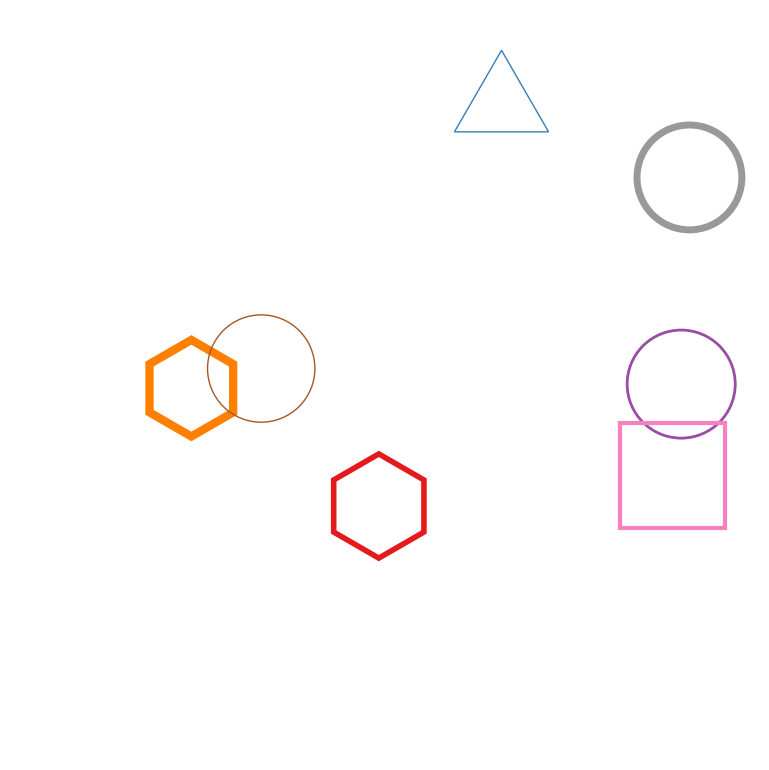[{"shape": "hexagon", "thickness": 2, "radius": 0.34, "center": [0.492, 0.343]}, {"shape": "triangle", "thickness": 0.5, "radius": 0.35, "center": [0.651, 0.864]}, {"shape": "circle", "thickness": 1, "radius": 0.35, "center": [0.885, 0.501]}, {"shape": "hexagon", "thickness": 3, "radius": 0.31, "center": [0.248, 0.496]}, {"shape": "circle", "thickness": 0.5, "radius": 0.35, "center": [0.339, 0.521]}, {"shape": "square", "thickness": 1.5, "radius": 0.34, "center": [0.874, 0.382]}, {"shape": "circle", "thickness": 2.5, "radius": 0.34, "center": [0.895, 0.77]}]